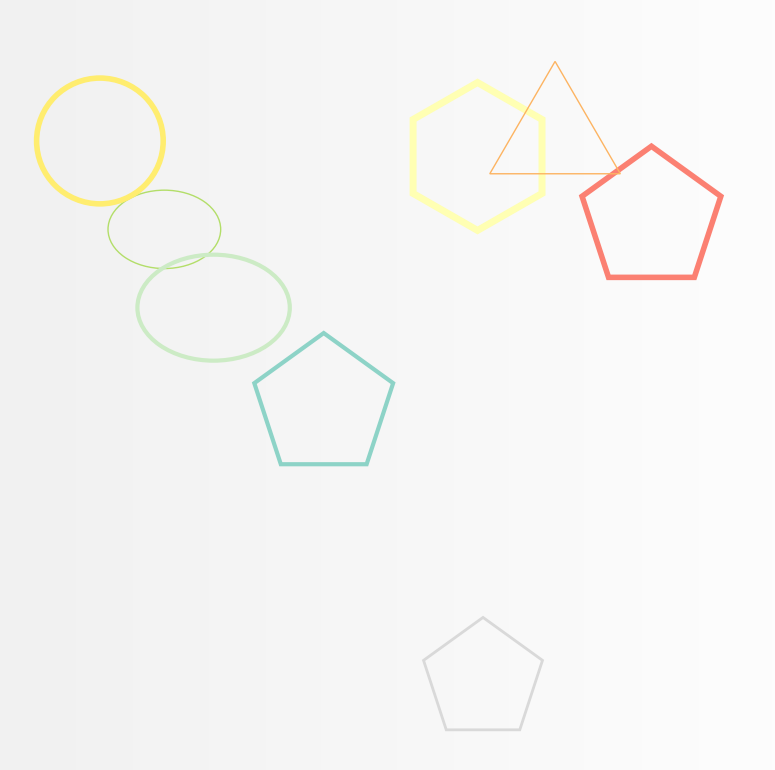[{"shape": "pentagon", "thickness": 1.5, "radius": 0.47, "center": [0.418, 0.473]}, {"shape": "hexagon", "thickness": 2.5, "radius": 0.48, "center": [0.616, 0.797]}, {"shape": "pentagon", "thickness": 2, "radius": 0.47, "center": [0.841, 0.716]}, {"shape": "triangle", "thickness": 0.5, "radius": 0.49, "center": [0.716, 0.823]}, {"shape": "oval", "thickness": 0.5, "radius": 0.36, "center": [0.212, 0.702]}, {"shape": "pentagon", "thickness": 1, "radius": 0.4, "center": [0.623, 0.117]}, {"shape": "oval", "thickness": 1.5, "radius": 0.49, "center": [0.276, 0.6]}, {"shape": "circle", "thickness": 2, "radius": 0.41, "center": [0.129, 0.817]}]